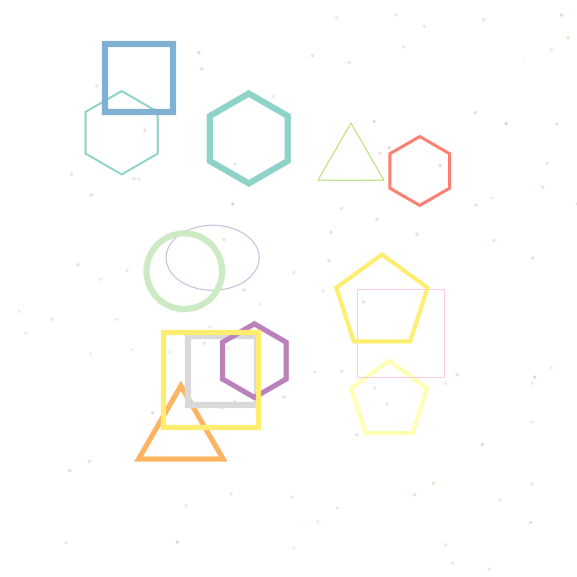[{"shape": "hexagon", "thickness": 3, "radius": 0.39, "center": [0.431, 0.759]}, {"shape": "hexagon", "thickness": 1, "radius": 0.36, "center": [0.211, 0.769]}, {"shape": "pentagon", "thickness": 2, "radius": 0.35, "center": [0.674, 0.305]}, {"shape": "oval", "thickness": 0.5, "radius": 0.4, "center": [0.368, 0.553]}, {"shape": "hexagon", "thickness": 1.5, "radius": 0.3, "center": [0.727, 0.703]}, {"shape": "square", "thickness": 3, "radius": 0.3, "center": [0.241, 0.864]}, {"shape": "triangle", "thickness": 2.5, "radius": 0.42, "center": [0.313, 0.247]}, {"shape": "triangle", "thickness": 0.5, "radius": 0.33, "center": [0.608, 0.72]}, {"shape": "square", "thickness": 0.5, "radius": 0.38, "center": [0.694, 0.422]}, {"shape": "square", "thickness": 3, "radius": 0.3, "center": [0.385, 0.357]}, {"shape": "hexagon", "thickness": 2.5, "radius": 0.32, "center": [0.44, 0.375]}, {"shape": "circle", "thickness": 3, "radius": 0.33, "center": [0.319, 0.529]}, {"shape": "pentagon", "thickness": 2, "radius": 0.42, "center": [0.661, 0.475]}, {"shape": "square", "thickness": 2.5, "radius": 0.41, "center": [0.365, 0.342]}]